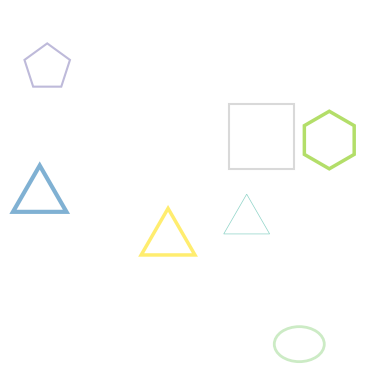[{"shape": "triangle", "thickness": 0.5, "radius": 0.34, "center": [0.641, 0.427]}, {"shape": "pentagon", "thickness": 1.5, "radius": 0.31, "center": [0.123, 0.825]}, {"shape": "triangle", "thickness": 3, "radius": 0.4, "center": [0.103, 0.49]}, {"shape": "hexagon", "thickness": 2.5, "radius": 0.37, "center": [0.855, 0.636]}, {"shape": "square", "thickness": 1.5, "radius": 0.42, "center": [0.679, 0.646]}, {"shape": "oval", "thickness": 2, "radius": 0.32, "center": [0.777, 0.106]}, {"shape": "triangle", "thickness": 2.5, "radius": 0.4, "center": [0.437, 0.378]}]